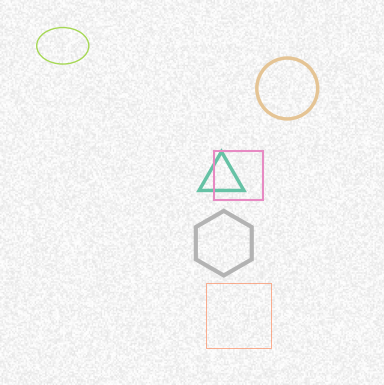[{"shape": "triangle", "thickness": 2.5, "radius": 0.34, "center": [0.575, 0.539]}, {"shape": "square", "thickness": 0.5, "radius": 0.42, "center": [0.619, 0.181]}, {"shape": "square", "thickness": 1.5, "radius": 0.32, "center": [0.62, 0.545]}, {"shape": "oval", "thickness": 1, "radius": 0.34, "center": [0.163, 0.881]}, {"shape": "circle", "thickness": 2.5, "radius": 0.4, "center": [0.746, 0.77]}, {"shape": "hexagon", "thickness": 3, "radius": 0.42, "center": [0.581, 0.368]}]